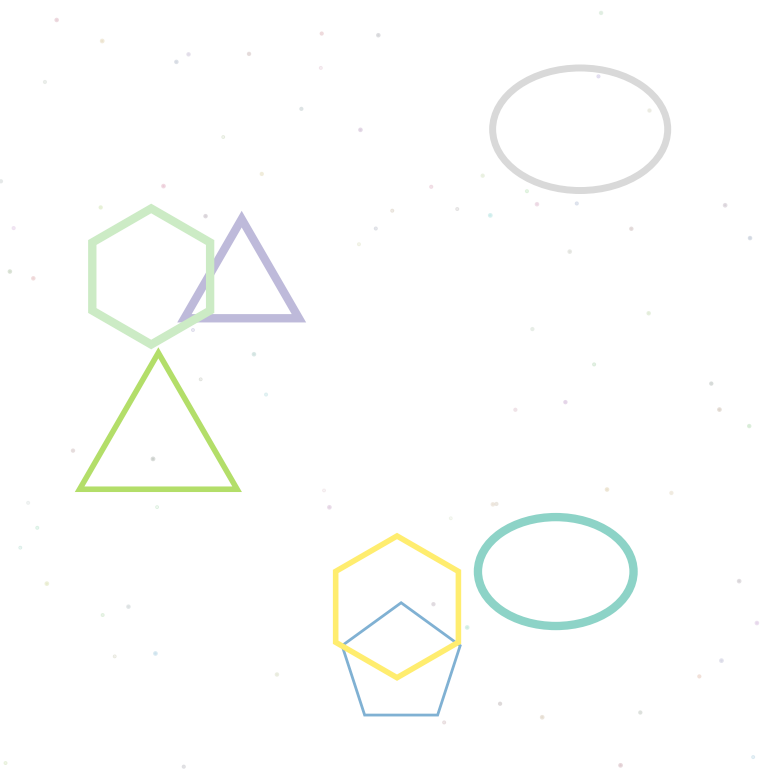[{"shape": "oval", "thickness": 3, "radius": 0.51, "center": [0.722, 0.258]}, {"shape": "triangle", "thickness": 3, "radius": 0.43, "center": [0.314, 0.63]}, {"shape": "pentagon", "thickness": 1, "radius": 0.4, "center": [0.521, 0.137]}, {"shape": "triangle", "thickness": 2, "radius": 0.59, "center": [0.206, 0.424]}, {"shape": "oval", "thickness": 2.5, "radius": 0.57, "center": [0.753, 0.832]}, {"shape": "hexagon", "thickness": 3, "radius": 0.44, "center": [0.196, 0.641]}, {"shape": "hexagon", "thickness": 2, "radius": 0.46, "center": [0.516, 0.212]}]